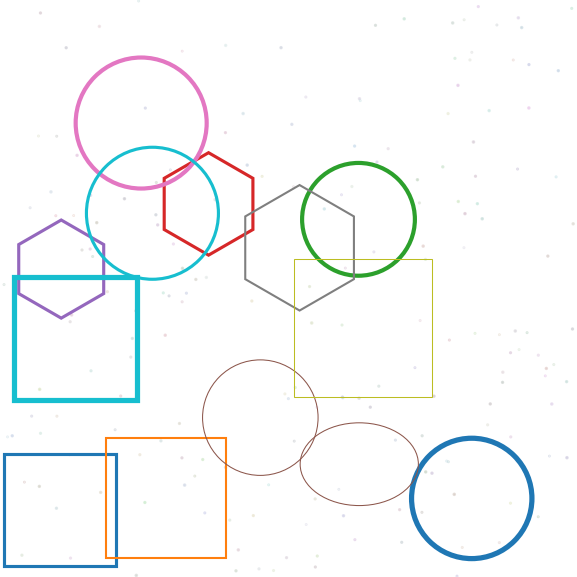[{"shape": "circle", "thickness": 2.5, "radius": 0.52, "center": [0.817, 0.136]}, {"shape": "square", "thickness": 1.5, "radius": 0.48, "center": [0.104, 0.116]}, {"shape": "square", "thickness": 1, "radius": 0.52, "center": [0.288, 0.137]}, {"shape": "circle", "thickness": 2, "radius": 0.49, "center": [0.621, 0.619]}, {"shape": "hexagon", "thickness": 1.5, "radius": 0.44, "center": [0.361, 0.646]}, {"shape": "hexagon", "thickness": 1.5, "radius": 0.42, "center": [0.106, 0.533]}, {"shape": "circle", "thickness": 0.5, "radius": 0.5, "center": [0.451, 0.276]}, {"shape": "oval", "thickness": 0.5, "radius": 0.51, "center": [0.622, 0.195]}, {"shape": "circle", "thickness": 2, "radius": 0.57, "center": [0.244, 0.786]}, {"shape": "hexagon", "thickness": 1, "radius": 0.54, "center": [0.519, 0.57]}, {"shape": "square", "thickness": 0.5, "radius": 0.6, "center": [0.629, 0.431]}, {"shape": "circle", "thickness": 1.5, "radius": 0.57, "center": [0.264, 0.63]}, {"shape": "square", "thickness": 2.5, "radius": 0.53, "center": [0.13, 0.414]}]